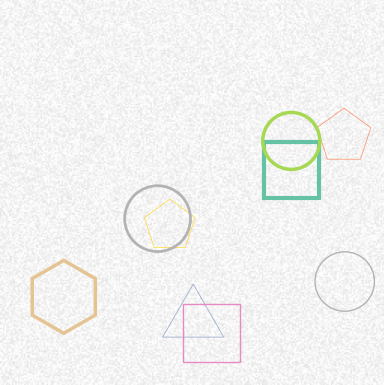[{"shape": "square", "thickness": 3, "radius": 0.36, "center": [0.757, 0.559]}, {"shape": "pentagon", "thickness": 0.5, "radius": 0.37, "center": [0.893, 0.646]}, {"shape": "triangle", "thickness": 0.5, "radius": 0.46, "center": [0.502, 0.17]}, {"shape": "square", "thickness": 1, "radius": 0.37, "center": [0.549, 0.135]}, {"shape": "circle", "thickness": 2.5, "radius": 0.37, "center": [0.757, 0.634]}, {"shape": "pentagon", "thickness": 0.5, "radius": 0.35, "center": [0.441, 0.413]}, {"shape": "hexagon", "thickness": 2.5, "radius": 0.47, "center": [0.166, 0.229]}, {"shape": "circle", "thickness": 2, "radius": 0.43, "center": [0.409, 0.432]}, {"shape": "circle", "thickness": 1, "radius": 0.39, "center": [0.895, 0.269]}]